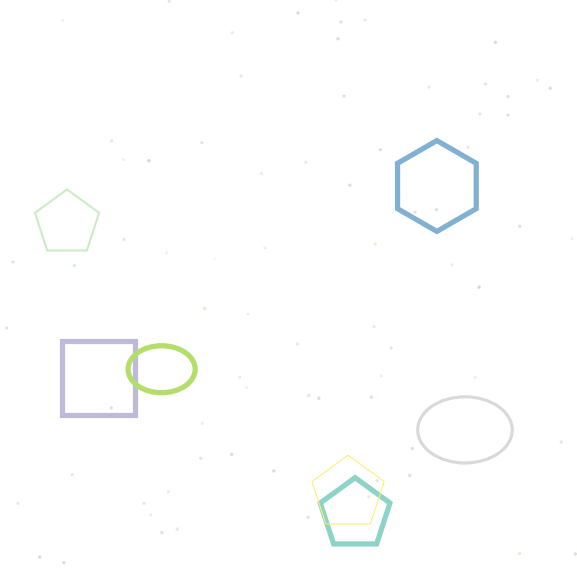[{"shape": "pentagon", "thickness": 2.5, "radius": 0.32, "center": [0.615, 0.109]}, {"shape": "square", "thickness": 2.5, "radius": 0.32, "center": [0.171, 0.345]}, {"shape": "hexagon", "thickness": 2.5, "radius": 0.39, "center": [0.757, 0.677]}, {"shape": "oval", "thickness": 2.5, "radius": 0.29, "center": [0.28, 0.36]}, {"shape": "oval", "thickness": 1.5, "radius": 0.41, "center": [0.805, 0.255]}, {"shape": "pentagon", "thickness": 1, "radius": 0.29, "center": [0.116, 0.613]}, {"shape": "pentagon", "thickness": 0.5, "radius": 0.33, "center": [0.603, 0.145]}]